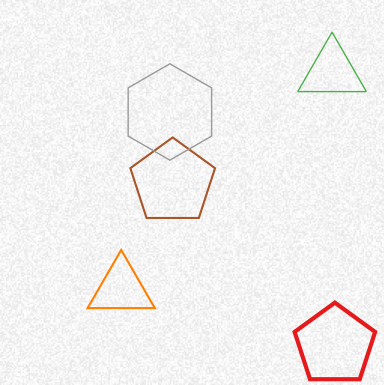[{"shape": "pentagon", "thickness": 3, "radius": 0.55, "center": [0.87, 0.104]}, {"shape": "triangle", "thickness": 1, "radius": 0.51, "center": [0.862, 0.814]}, {"shape": "triangle", "thickness": 1.5, "radius": 0.5, "center": [0.315, 0.25]}, {"shape": "pentagon", "thickness": 1.5, "radius": 0.58, "center": [0.449, 0.527]}, {"shape": "hexagon", "thickness": 1, "radius": 0.63, "center": [0.441, 0.709]}]